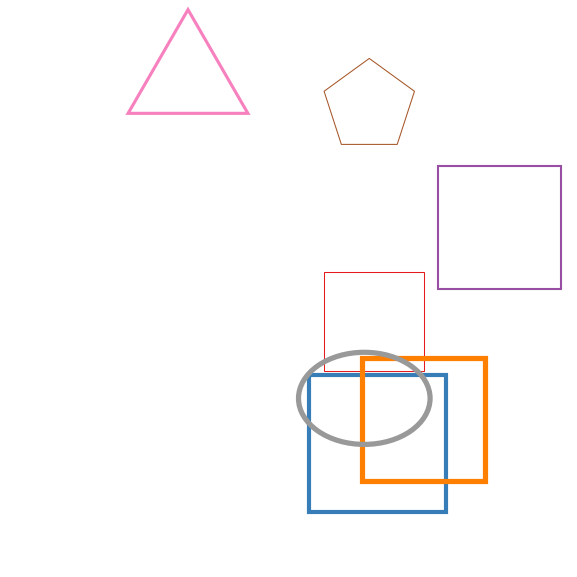[{"shape": "square", "thickness": 0.5, "radius": 0.43, "center": [0.648, 0.442]}, {"shape": "square", "thickness": 2, "radius": 0.59, "center": [0.653, 0.231]}, {"shape": "square", "thickness": 1, "radius": 0.53, "center": [0.864, 0.606]}, {"shape": "square", "thickness": 2.5, "radius": 0.53, "center": [0.733, 0.273]}, {"shape": "pentagon", "thickness": 0.5, "radius": 0.41, "center": [0.639, 0.816]}, {"shape": "triangle", "thickness": 1.5, "radius": 0.6, "center": [0.326, 0.863]}, {"shape": "oval", "thickness": 2.5, "radius": 0.57, "center": [0.631, 0.309]}]